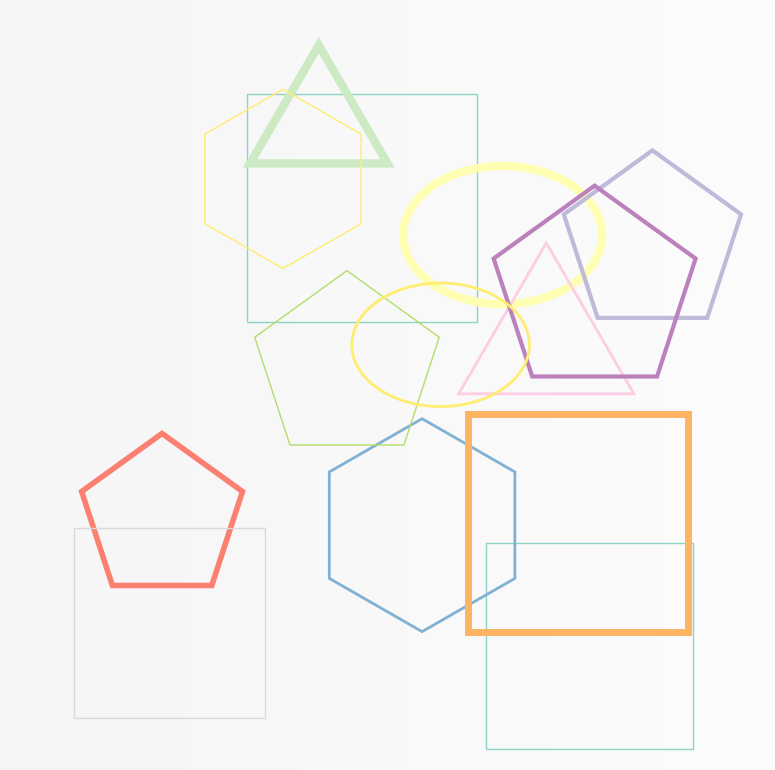[{"shape": "square", "thickness": 0.5, "radius": 0.74, "center": [0.467, 0.729]}, {"shape": "square", "thickness": 0.5, "radius": 0.67, "center": [0.761, 0.161]}, {"shape": "oval", "thickness": 3, "radius": 0.64, "center": [0.649, 0.695]}, {"shape": "pentagon", "thickness": 1.5, "radius": 0.6, "center": [0.842, 0.684]}, {"shape": "pentagon", "thickness": 2, "radius": 0.55, "center": [0.209, 0.328]}, {"shape": "hexagon", "thickness": 1, "radius": 0.69, "center": [0.545, 0.318]}, {"shape": "square", "thickness": 2.5, "radius": 0.71, "center": [0.746, 0.321]}, {"shape": "pentagon", "thickness": 0.5, "radius": 0.63, "center": [0.448, 0.523]}, {"shape": "triangle", "thickness": 1, "radius": 0.65, "center": [0.705, 0.554]}, {"shape": "square", "thickness": 0.5, "radius": 0.62, "center": [0.219, 0.191]}, {"shape": "pentagon", "thickness": 1.5, "radius": 0.69, "center": [0.767, 0.622]}, {"shape": "triangle", "thickness": 3, "radius": 0.51, "center": [0.411, 0.839]}, {"shape": "oval", "thickness": 1, "radius": 0.57, "center": [0.568, 0.552]}, {"shape": "hexagon", "thickness": 0.5, "radius": 0.58, "center": [0.365, 0.768]}]